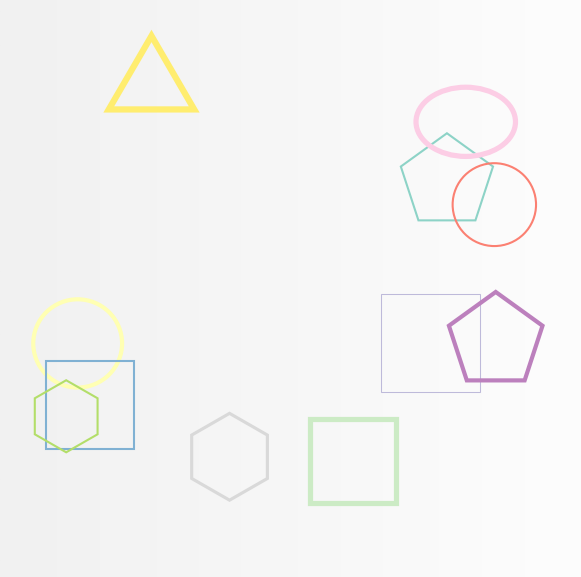[{"shape": "pentagon", "thickness": 1, "radius": 0.42, "center": [0.769, 0.685]}, {"shape": "circle", "thickness": 2, "radius": 0.38, "center": [0.134, 0.404]}, {"shape": "square", "thickness": 0.5, "radius": 0.43, "center": [0.74, 0.405]}, {"shape": "circle", "thickness": 1, "radius": 0.36, "center": [0.85, 0.645]}, {"shape": "square", "thickness": 1, "radius": 0.38, "center": [0.155, 0.297]}, {"shape": "hexagon", "thickness": 1, "radius": 0.31, "center": [0.114, 0.278]}, {"shape": "oval", "thickness": 2.5, "radius": 0.43, "center": [0.801, 0.788]}, {"shape": "hexagon", "thickness": 1.5, "radius": 0.38, "center": [0.395, 0.208]}, {"shape": "pentagon", "thickness": 2, "radius": 0.42, "center": [0.853, 0.409]}, {"shape": "square", "thickness": 2.5, "radius": 0.37, "center": [0.607, 0.201]}, {"shape": "triangle", "thickness": 3, "radius": 0.42, "center": [0.261, 0.852]}]